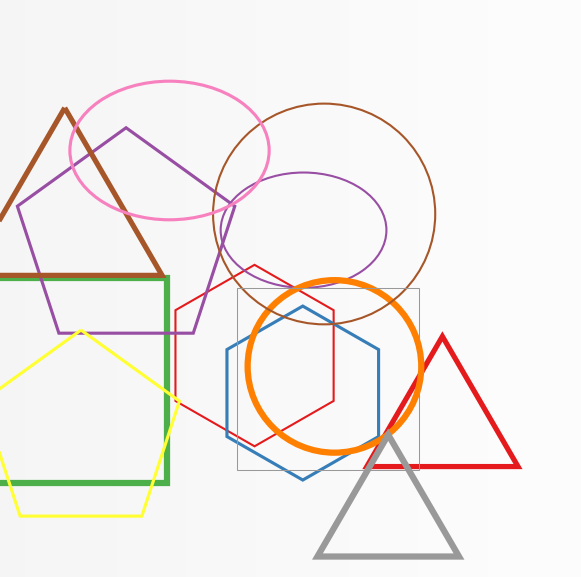[{"shape": "triangle", "thickness": 2.5, "radius": 0.75, "center": [0.761, 0.266]}, {"shape": "hexagon", "thickness": 1, "radius": 0.79, "center": [0.438, 0.383]}, {"shape": "hexagon", "thickness": 1.5, "radius": 0.75, "center": [0.521, 0.319]}, {"shape": "square", "thickness": 3, "radius": 0.89, "center": [0.109, 0.341]}, {"shape": "pentagon", "thickness": 1.5, "radius": 0.98, "center": [0.217, 0.581]}, {"shape": "oval", "thickness": 1, "radius": 0.71, "center": [0.522, 0.601]}, {"shape": "circle", "thickness": 3, "radius": 0.75, "center": [0.575, 0.365]}, {"shape": "pentagon", "thickness": 1.5, "radius": 0.89, "center": [0.139, 0.25]}, {"shape": "circle", "thickness": 1, "radius": 0.96, "center": [0.558, 0.629]}, {"shape": "triangle", "thickness": 2.5, "radius": 0.97, "center": [0.111, 0.619]}, {"shape": "oval", "thickness": 1.5, "radius": 0.86, "center": [0.292, 0.739]}, {"shape": "square", "thickness": 0.5, "radius": 0.78, "center": [0.565, 0.343]}, {"shape": "triangle", "thickness": 3, "radius": 0.7, "center": [0.668, 0.106]}]